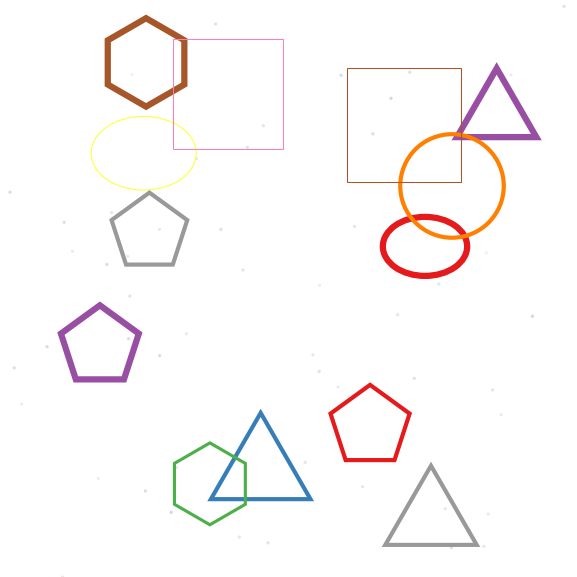[{"shape": "pentagon", "thickness": 2, "radius": 0.36, "center": [0.641, 0.261]}, {"shape": "oval", "thickness": 3, "radius": 0.37, "center": [0.736, 0.572]}, {"shape": "triangle", "thickness": 2, "radius": 0.5, "center": [0.451, 0.185]}, {"shape": "hexagon", "thickness": 1.5, "radius": 0.35, "center": [0.363, 0.161]}, {"shape": "triangle", "thickness": 3, "radius": 0.4, "center": [0.86, 0.801]}, {"shape": "pentagon", "thickness": 3, "radius": 0.35, "center": [0.173, 0.4]}, {"shape": "circle", "thickness": 2, "radius": 0.45, "center": [0.783, 0.677]}, {"shape": "oval", "thickness": 0.5, "radius": 0.46, "center": [0.249, 0.734]}, {"shape": "hexagon", "thickness": 3, "radius": 0.38, "center": [0.253, 0.891]}, {"shape": "square", "thickness": 0.5, "radius": 0.5, "center": [0.7, 0.783]}, {"shape": "square", "thickness": 0.5, "radius": 0.48, "center": [0.394, 0.836]}, {"shape": "pentagon", "thickness": 2, "radius": 0.34, "center": [0.259, 0.597]}, {"shape": "triangle", "thickness": 2, "radius": 0.46, "center": [0.746, 0.101]}]